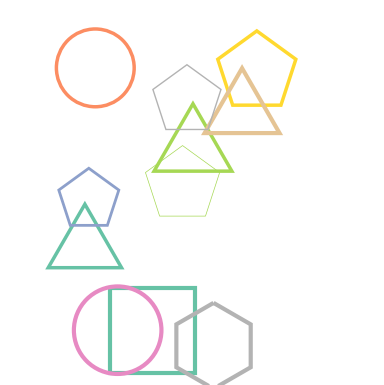[{"shape": "square", "thickness": 3, "radius": 0.55, "center": [0.396, 0.141]}, {"shape": "triangle", "thickness": 2.5, "radius": 0.55, "center": [0.22, 0.36]}, {"shape": "circle", "thickness": 2.5, "radius": 0.51, "center": [0.247, 0.824]}, {"shape": "pentagon", "thickness": 2, "radius": 0.41, "center": [0.231, 0.481]}, {"shape": "circle", "thickness": 3, "radius": 0.57, "center": [0.306, 0.142]}, {"shape": "pentagon", "thickness": 0.5, "radius": 0.51, "center": [0.474, 0.521]}, {"shape": "triangle", "thickness": 2.5, "radius": 0.58, "center": [0.501, 0.614]}, {"shape": "pentagon", "thickness": 2.5, "radius": 0.53, "center": [0.667, 0.813]}, {"shape": "triangle", "thickness": 3, "radius": 0.56, "center": [0.629, 0.71]}, {"shape": "hexagon", "thickness": 3, "radius": 0.56, "center": [0.555, 0.102]}, {"shape": "pentagon", "thickness": 1, "radius": 0.46, "center": [0.486, 0.739]}]